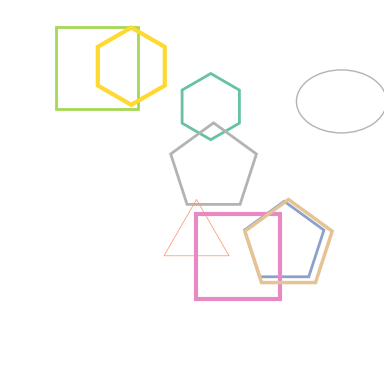[{"shape": "hexagon", "thickness": 2, "radius": 0.43, "center": [0.547, 0.723]}, {"shape": "triangle", "thickness": 0.5, "radius": 0.49, "center": [0.51, 0.384]}, {"shape": "pentagon", "thickness": 2, "radius": 0.54, "center": [0.738, 0.369]}, {"shape": "square", "thickness": 3, "radius": 0.55, "center": [0.618, 0.334]}, {"shape": "square", "thickness": 2, "radius": 0.53, "center": [0.253, 0.824]}, {"shape": "hexagon", "thickness": 3, "radius": 0.5, "center": [0.341, 0.828]}, {"shape": "pentagon", "thickness": 2.5, "radius": 0.6, "center": [0.749, 0.363]}, {"shape": "oval", "thickness": 1, "radius": 0.58, "center": [0.887, 0.737]}, {"shape": "pentagon", "thickness": 2, "radius": 0.59, "center": [0.555, 0.564]}]